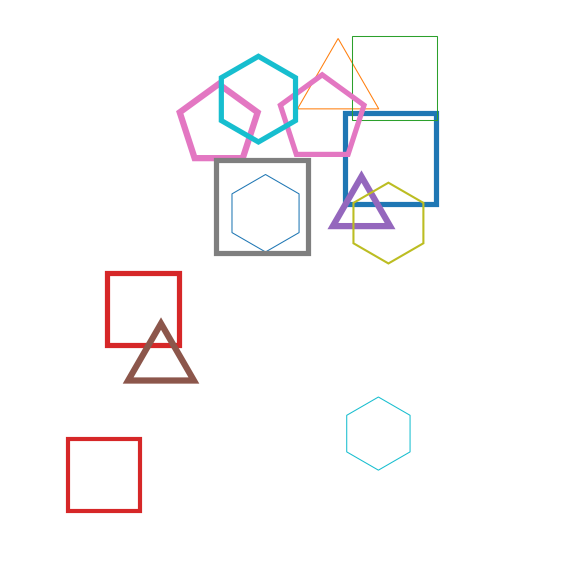[{"shape": "square", "thickness": 2.5, "radius": 0.39, "center": [0.677, 0.725]}, {"shape": "hexagon", "thickness": 0.5, "radius": 0.34, "center": [0.46, 0.63]}, {"shape": "triangle", "thickness": 0.5, "radius": 0.41, "center": [0.585, 0.851]}, {"shape": "square", "thickness": 0.5, "radius": 0.36, "center": [0.683, 0.864]}, {"shape": "square", "thickness": 2.5, "radius": 0.31, "center": [0.248, 0.465]}, {"shape": "square", "thickness": 2, "radius": 0.31, "center": [0.18, 0.177]}, {"shape": "triangle", "thickness": 3, "radius": 0.29, "center": [0.626, 0.636]}, {"shape": "triangle", "thickness": 3, "radius": 0.33, "center": [0.279, 0.373]}, {"shape": "pentagon", "thickness": 2.5, "radius": 0.38, "center": [0.558, 0.793]}, {"shape": "pentagon", "thickness": 3, "radius": 0.35, "center": [0.379, 0.783]}, {"shape": "square", "thickness": 2.5, "radius": 0.4, "center": [0.454, 0.642]}, {"shape": "hexagon", "thickness": 1, "radius": 0.35, "center": [0.673, 0.613]}, {"shape": "hexagon", "thickness": 2.5, "radius": 0.37, "center": [0.447, 0.827]}, {"shape": "hexagon", "thickness": 0.5, "radius": 0.32, "center": [0.655, 0.248]}]